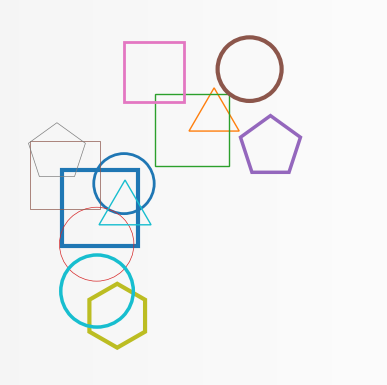[{"shape": "circle", "thickness": 2, "radius": 0.39, "center": [0.32, 0.523]}, {"shape": "square", "thickness": 3, "radius": 0.49, "center": [0.258, 0.46]}, {"shape": "triangle", "thickness": 1, "radius": 0.37, "center": [0.553, 0.697]}, {"shape": "square", "thickness": 1, "radius": 0.47, "center": [0.496, 0.662]}, {"shape": "circle", "thickness": 0.5, "radius": 0.48, "center": [0.25, 0.366]}, {"shape": "pentagon", "thickness": 2.5, "radius": 0.41, "center": [0.698, 0.618]}, {"shape": "square", "thickness": 0.5, "radius": 0.45, "center": [0.168, 0.545]}, {"shape": "circle", "thickness": 3, "radius": 0.41, "center": [0.644, 0.82]}, {"shape": "square", "thickness": 2, "radius": 0.39, "center": [0.398, 0.813]}, {"shape": "pentagon", "thickness": 0.5, "radius": 0.39, "center": [0.147, 0.604]}, {"shape": "hexagon", "thickness": 3, "radius": 0.41, "center": [0.303, 0.18]}, {"shape": "triangle", "thickness": 1, "radius": 0.39, "center": [0.323, 0.455]}, {"shape": "circle", "thickness": 2.5, "radius": 0.47, "center": [0.25, 0.244]}]